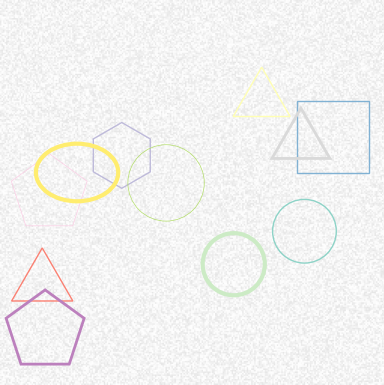[{"shape": "circle", "thickness": 1, "radius": 0.41, "center": [0.791, 0.399]}, {"shape": "triangle", "thickness": 1, "radius": 0.43, "center": [0.68, 0.74]}, {"shape": "hexagon", "thickness": 1, "radius": 0.43, "center": [0.316, 0.596]}, {"shape": "triangle", "thickness": 1, "radius": 0.46, "center": [0.11, 0.264]}, {"shape": "square", "thickness": 1, "radius": 0.46, "center": [0.865, 0.644]}, {"shape": "circle", "thickness": 0.5, "radius": 0.5, "center": [0.431, 0.525]}, {"shape": "pentagon", "thickness": 0.5, "radius": 0.52, "center": [0.128, 0.497]}, {"shape": "triangle", "thickness": 2, "radius": 0.43, "center": [0.782, 0.632]}, {"shape": "pentagon", "thickness": 2, "radius": 0.53, "center": [0.117, 0.14]}, {"shape": "circle", "thickness": 3, "radius": 0.4, "center": [0.607, 0.314]}, {"shape": "oval", "thickness": 3, "radius": 0.53, "center": [0.2, 0.552]}]